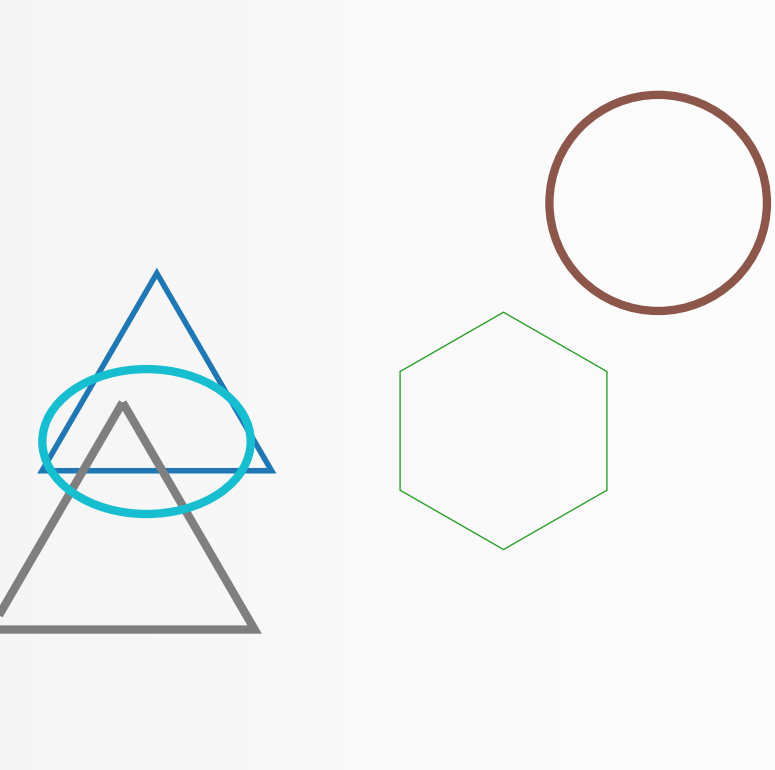[{"shape": "triangle", "thickness": 2, "radius": 0.85, "center": [0.202, 0.474]}, {"shape": "hexagon", "thickness": 0.5, "radius": 0.77, "center": [0.65, 0.44]}, {"shape": "circle", "thickness": 3, "radius": 0.7, "center": [0.849, 0.736]}, {"shape": "triangle", "thickness": 3, "radius": 0.98, "center": [0.158, 0.281]}, {"shape": "oval", "thickness": 3, "radius": 0.67, "center": [0.189, 0.427]}]